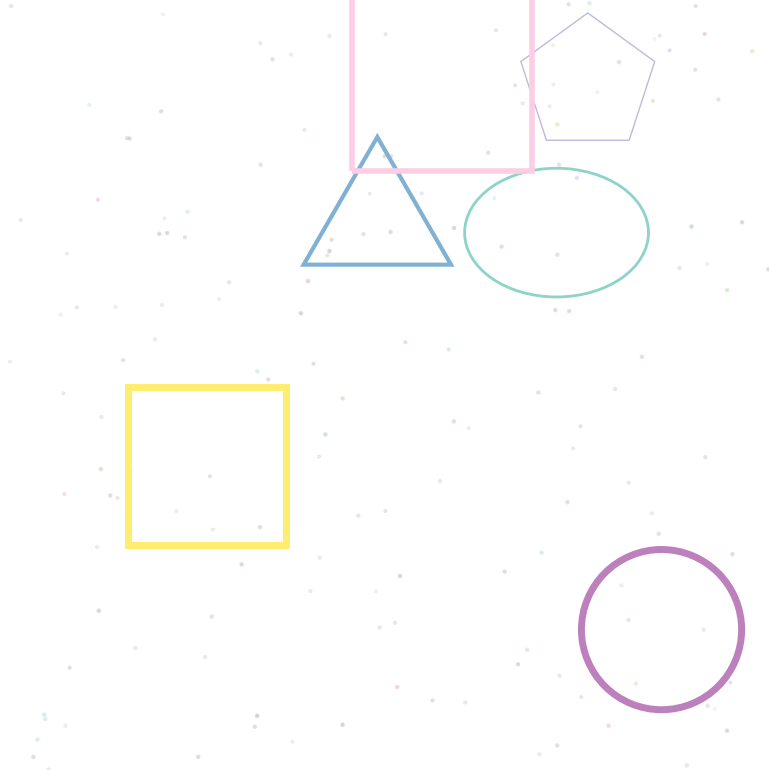[{"shape": "oval", "thickness": 1, "radius": 0.6, "center": [0.723, 0.698]}, {"shape": "pentagon", "thickness": 0.5, "radius": 0.46, "center": [0.763, 0.892]}, {"shape": "triangle", "thickness": 1.5, "radius": 0.55, "center": [0.49, 0.712]}, {"shape": "square", "thickness": 2, "radius": 0.58, "center": [0.574, 0.895]}, {"shape": "circle", "thickness": 2.5, "radius": 0.52, "center": [0.859, 0.182]}, {"shape": "square", "thickness": 2.5, "radius": 0.51, "center": [0.269, 0.394]}]